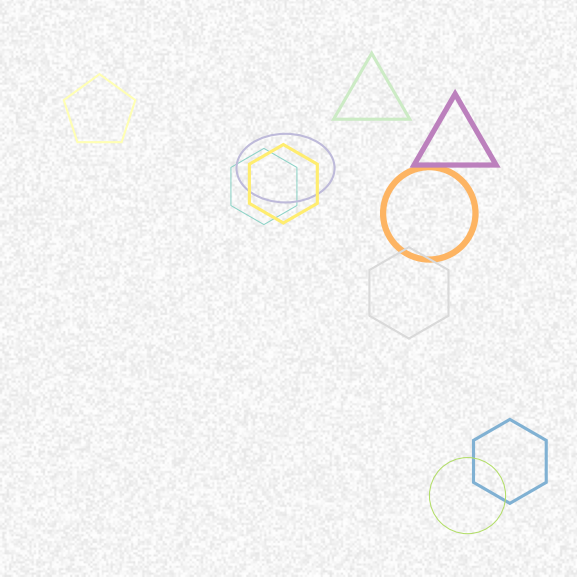[{"shape": "hexagon", "thickness": 0.5, "radius": 0.33, "center": [0.457, 0.676]}, {"shape": "pentagon", "thickness": 1, "radius": 0.33, "center": [0.172, 0.806]}, {"shape": "oval", "thickness": 1, "radius": 0.42, "center": [0.494, 0.708]}, {"shape": "hexagon", "thickness": 1.5, "radius": 0.36, "center": [0.883, 0.2]}, {"shape": "circle", "thickness": 3, "radius": 0.4, "center": [0.743, 0.63]}, {"shape": "circle", "thickness": 0.5, "radius": 0.33, "center": [0.81, 0.141]}, {"shape": "hexagon", "thickness": 1, "radius": 0.4, "center": [0.708, 0.492]}, {"shape": "triangle", "thickness": 2.5, "radius": 0.41, "center": [0.788, 0.754]}, {"shape": "triangle", "thickness": 1.5, "radius": 0.38, "center": [0.644, 0.831]}, {"shape": "hexagon", "thickness": 1.5, "radius": 0.34, "center": [0.491, 0.681]}]